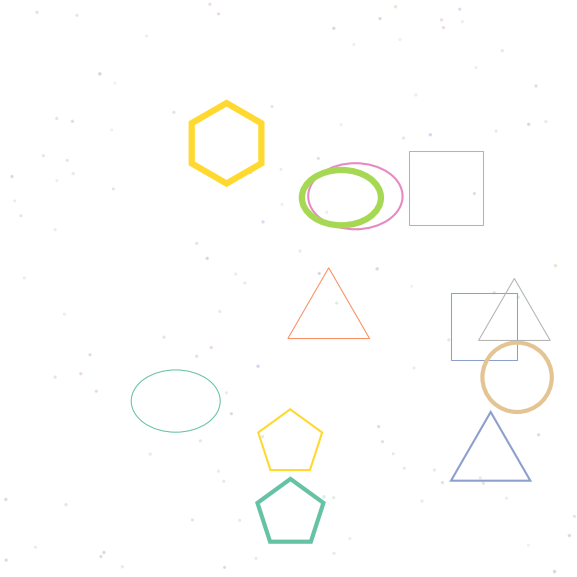[{"shape": "pentagon", "thickness": 2, "radius": 0.3, "center": [0.503, 0.11]}, {"shape": "oval", "thickness": 0.5, "radius": 0.39, "center": [0.304, 0.305]}, {"shape": "triangle", "thickness": 0.5, "radius": 0.41, "center": [0.569, 0.454]}, {"shape": "triangle", "thickness": 1, "radius": 0.4, "center": [0.85, 0.206]}, {"shape": "square", "thickness": 0.5, "radius": 0.29, "center": [0.838, 0.433]}, {"shape": "oval", "thickness": 1, "radius": 0.41, "center": [0.615, 0.659]}, {"shape": "oval", "thickness": 3, "radius": 0.34, "center": [0.591, 0.657]}, {"shape": "pentagon", "thickness": 1, "radius": 0.29, "center": [0.503, 0.232]}, {"shape": "hexagon", "thickness": 3, "radius": 0.35, "center": [0.392, 0.751]}, {"shape": "circle", "thickness": 2, "radius": 0.3, "center": [0.895, 0.346]}, {"shape": "triangle", "thickness": 0.5, "radius": 0.36, "center": [0.891, 0.445]}, {"shape": "square", "thickness": 0.5, "radius": 0.32, "center": [0.773, 0.674]}]